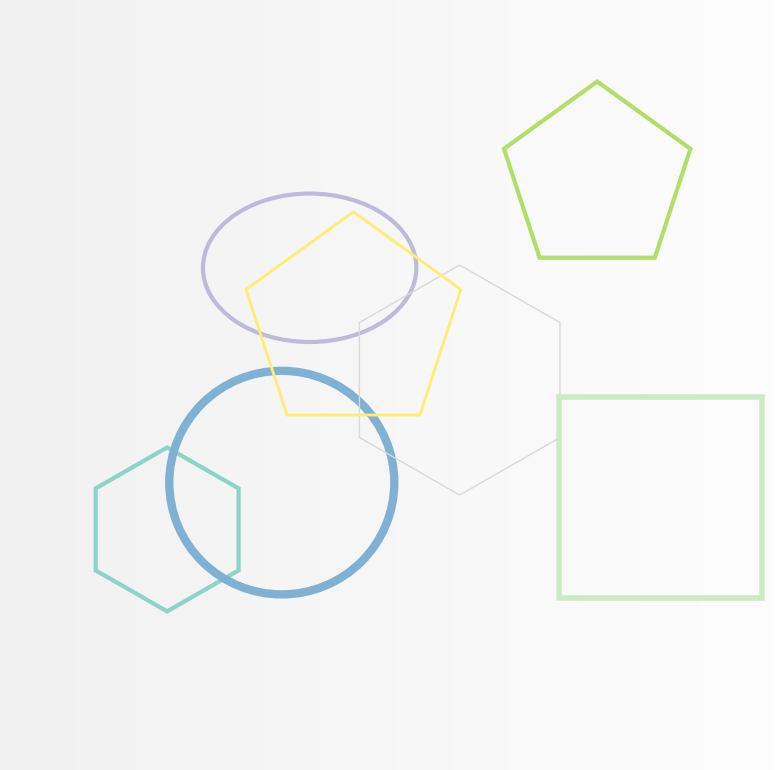[{"shape": "hexagon", "thickness": 1.5, "radius": 0.53, "center": [0.216, 0.312]}, {"shape": "oval", "thickness": 1.5, "radius": 0.69, "center": [0.4, 0.652]}, {"shape": "circle", "thickness": 3, "radius": 0.73, "center": [0.364, 0.373]}, {"shape": "pentagon", "thickness": 1.5, "radius": 0.63, "center": [0.771, 0.768]}, {"shape": "hexagon", "thickness": 0.5, "radius": 0.75, "center": [0.593, 0.506]}, {"shape": "square", "thickness": 2, "radius": 0.66, "center": [0.852, 0.354]}, {"shape": "pentagon", "thickness": 1, "radius": 0.73, "center": [0.456, 0.579]}]